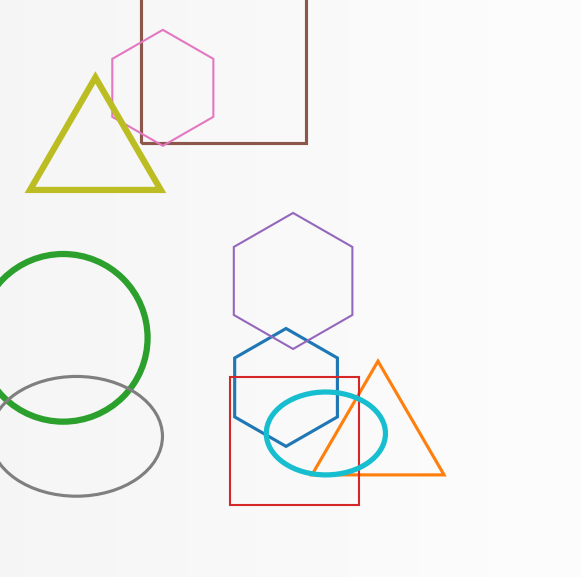[{"shape": "hexagon", "thickness": 1.5, "radius": 0.51, "center": [0.492, 0.328]}, {"shape": "triangle", "thickness": 1.5, "radius": 0.66, "center": [0.65, 0.242]}, {"shape": "circle", "thickness": 3, "radius": 0.73, "center": [0.109, 0.414]}, {"shape": "square", "thickness": 1, "radius": 0.56, "center": [0.506, 0.236]}, {"shape": "hexagon", "thickness": 1, "radius": 0.59, "center": [0.504, 0.513]}, {"shape": "square", "thickness": 1.5, "radius": 0.71, "center": [0.385, 0.893]}, {"shape": "hexagon", "thickness": 1, "radius": 0.5, "center": [0.28, 0.847]}, {"shape": "oval", "thickness": 1.5, "radius": 0.74, "center": [0.131, 0.244]}, {"shape": "triangle", "thickness": 3, "radius": 0.65, "center": [0.164, 0.735]}, {"shape": "oval", "thickness": 2.5, "radius": 0.51, "center": [0.561, 0.249]}]